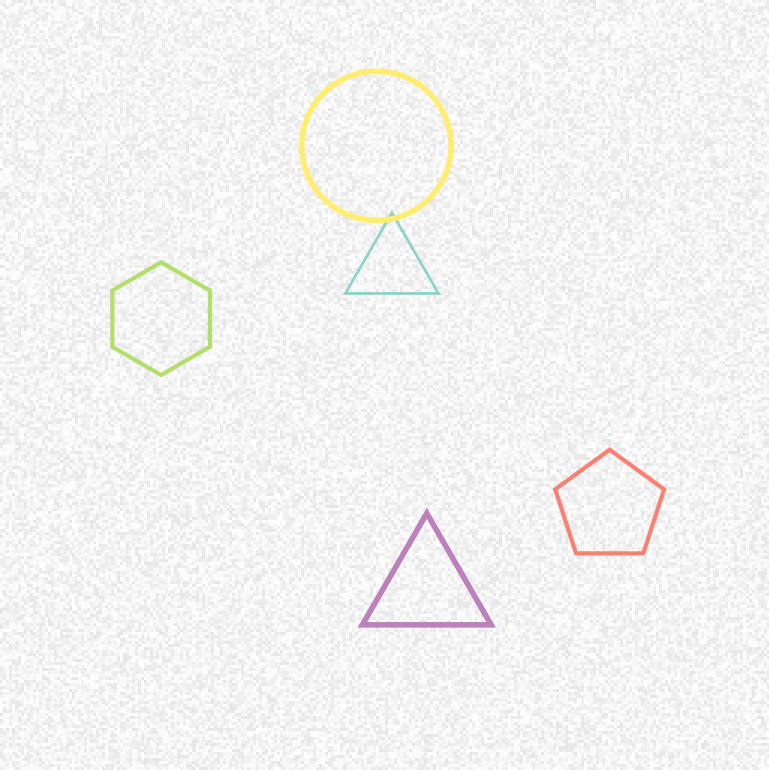[{"shape": "triangle", "thickness": 1, "radius": 0.35, "center": [0.509, 0.654]}, {"shape": "pentagon", "thickness": 1.5, "radius": 0.37, "center": [0.792, 0.342]}, {"shape": "hexagon", "thickness": 1.5, "radius": 0.37, "center": [0.209, 0.586]}, {"shape": "triangle", "thickness": 2, "radius": 0.48, "center": [0.554, 0.237]}, {"shape": "circle", "thickness": 2, "radius": 0.48, "center": [0.489, 0.811]}]